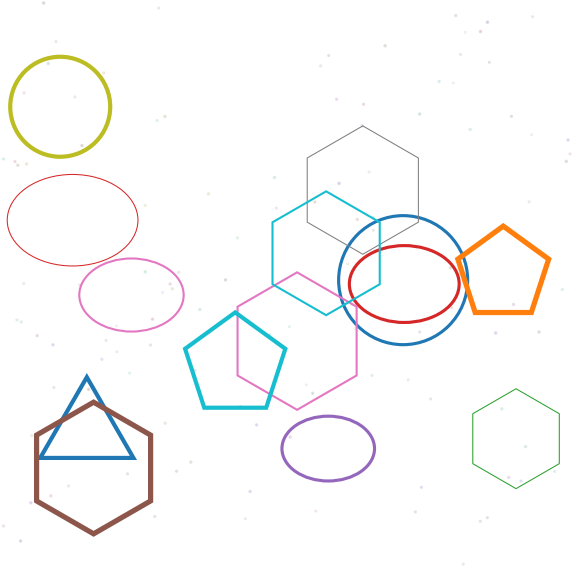[{"shape": "triangle", "thickness": 2, "radius": 0.47, "center": [0.15, 0.253]}, {"shape": "circle", "thickness": 1.5, "radius": 0.56, "center": [0.698, 0.514]}, {"shape": "pentagon", "thickness": 2.5, "radius": 0.41, "center": [0.871, 0.525]}, {"shape": "hexagon", "thickness": 0.5, "radius": 0.43, "center": [0.894, 0.239]}, {"shape": "oval", "thickness": 1.5, "radius": 0.48, "center": [0.7, 0.507]}, {"shape": "oval", "thickness": 0.5, "radius": 0.57, "center": [0.126, 0.618]}, {"shape": "oval", "thickness": 1.5, "radius": 0.4, "center": [0.568, 0.222]}, {"shape": "hexagon", "thickness": 2.5, "radius": 0.57, "center": [0.162, 0.189]}, {"shape": "hexagon", "thickness": 1, "radius": 0.6, "center": [0.514, 0.409]}, {"shape": "oval", "thickness": 1, "radius": 0.45, "center": [0.228, 0.488]}, {"shape": "hexagon", "thickness": 0.5, "radius": 0.56, "center": [0.628, 0.67]}, {"shape": "circle", "thickness": 2, "radius": 0.43, "center": [0.104, 0.814]}, {"shape": "pentagon", "thickness": 2, "radius": 0.46, "center": [0.407, 0.367]}, {"shape": "hexagon", "thickness": 1, "radius": 0.54, "center": [0.565, 0.561]}]